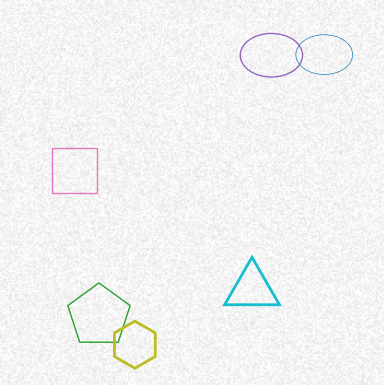[{"shape": "oval", "thickness": 0.5, "radius": 0.37, "center": [0.842, 0.858]}, {"shape": "pentagon", "thickness": 1, "radius": 0.43, "center": [0.257, 0.18]}, {"shape": "oval", "thickness": 1, "radius": 0.4, "center": [0.705, 0.857]}, {"shape": "square", "thickness": 1, "radius": 0.29, "center": [0.194, 0.556]}, {"shape": "hexagon", "thickness": 2, "radius": 0.31, "center": [0.35, 0.105]}, {"shape": "triangle", "thickness": 2, "radius": 0.41, "center": [0.655, 0.25]}]